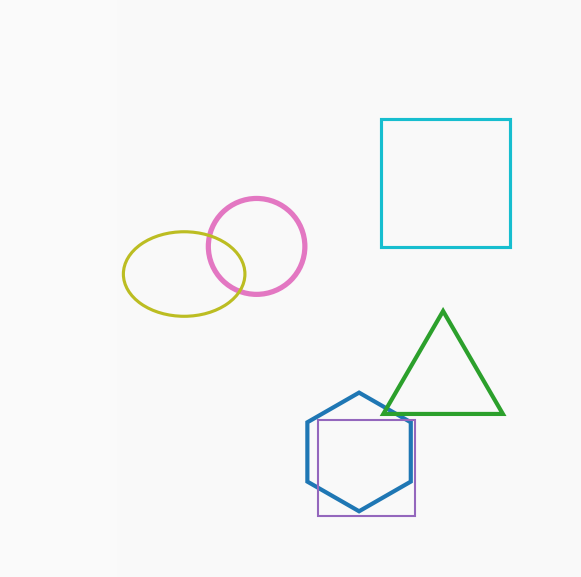[{"shape": "hexagon", "thickness": 2, "radius": 0.51, "center": [0.618, 0.217]}, {"shape": "triangle", "thickness": 2, "radius": 0.59, "center": [0.762, 0.342]}, {"shape": "square", "thickness": 1, "radius": 0.42, "center": [0.631, 0.189]}, {"shape": "circle", "thickness": 2.5, "radius": 0.42, "center": [0.441, 0.572]}, {"shape": "oval", "thickness": 1.5, "radius": 0.52, "center": [0.317, 0.525]}, {"shape": "square", "thickness": 1.5, "radius": 0.55, "center": [0.766, 0.682]}]